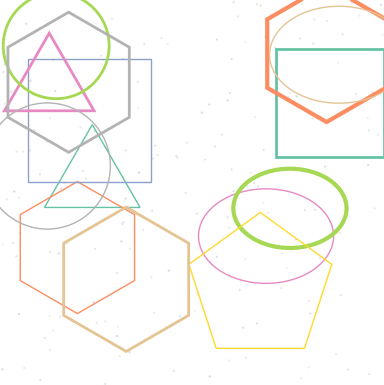[{"shape": "square", "thickness": 2, "radius": 0.7, "center": [0.857, 0.733]}, {"shape": "triangle", "thickness": 1, "radius": 0.72, "center": [0.24, 0.533]}, {"shape": "hexagon", "thickness": 1, "radius": 0.86, "center": [0.201, 0.357]}, {"shape": "hexagon", "thickness": 3, "radius": 0.89, "center": [0.848, 0.861]}, {"shape": "square", "thickness": 1, "radius": 0.8, "center": [0.232, 0.687]}, {"shape": "oval", "thickness": 1, "radius": 0.88, "center": [0.691, 0.387]}, {"shape": "triangle", "thickness": 2, "radius": 0.67, "center": [0.128, 0.779]}, {"shape": "oval", "thickness": 3, "radius": 0.74, "center": [0.753, 0.459]}, {"shape": "circle", "thickness": 2, "radius": 0.69, "center": [0.146, 0.881]}, {"shape": "pentagon", "thickness": 1, "radius": 0.98, "center": [0.676, 0.253]}, {"shape": "oval", "thickness": 1, "radius": 0.9, "center": [0.88, 0.858]}, {"shape": "hexagon", "thickness": 2, "radius": 0.94, "center": [0.328, 0.275]}, {"shape": "circle", "thickness": 1, "radius": 0.82, "center": [0.123, 0.569]}, {"shape": "hexagon", "thickness": 2, "radius": 0.91, "center": [0.178, 0.786]}]